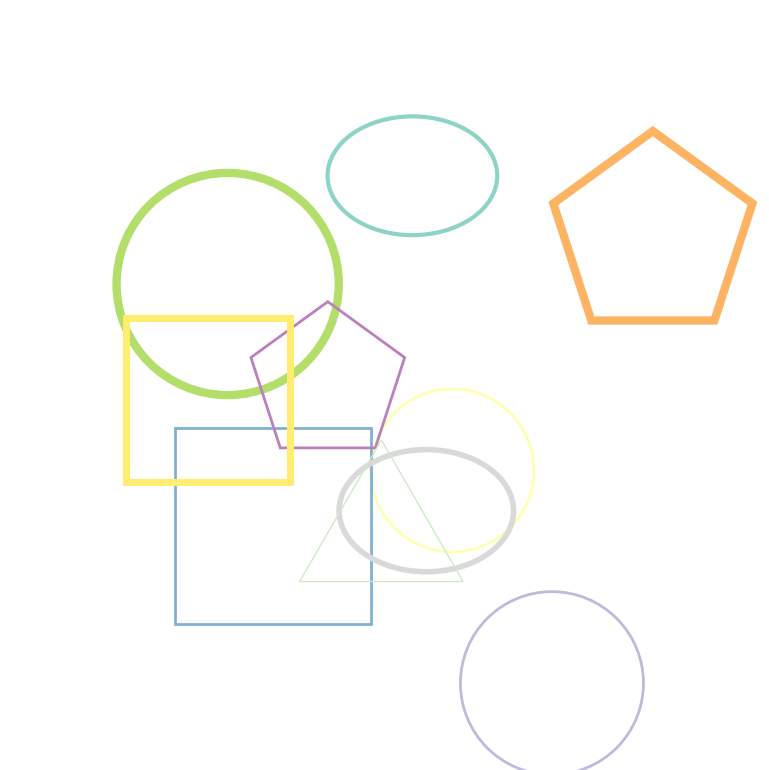[{"shape": "oval", "thickness": 1.5, "radius": 0.55, "center": [0.536, 0.772]}, {"shape": "circle", "thickness": 1, "radius": 0.53, "center": [0.587, 0.389]}, {"shape": "circle", "thickness": 1, "radius": 0.59, "center": [0.717, 0.113]}, {"shape": "square", "thickness": 1, "radius": 0.64, "center": [0.354, 0.316]}, {"shape": "pentagon", "thickness": 3, "radius": 0.68, "center": [0.848, 0.694]}, {"shape": "circle", "thickness": 3, "radius": 0.72, "center": [0.296, 0.631]}, {"shape": "oval", "thickness": 2, "radius": 0.57, "center": [0.554, 0.337]}, {"shape": "pentagon", "thickness": 1, "radius": 0.52, "center": [0.426, 0.503]}, {"shape": "triangle", "thickness": 0.5, "radius": 0.61, "center": [0.495, 0.306]}, {"shape": "square", "thickness": 2.5, "radius": 0.53, "center": [0.27, 0.481]}]